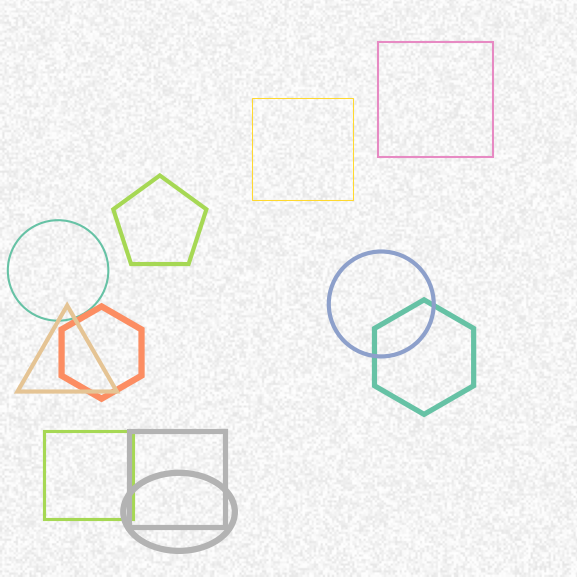[{"shape": "hexagon", "thickness": 2.5, "radius": 0.5, "center": [0.734, 0.381]}, {"shape": "circle", "thickness": 1, "radius": 0.44, "center": [0.101, 0.531]}, {"shape": "hexagon", "thickness": 3, "radius": 0.4, "center": [0.176, 0.389]}, {"shape": "circle", "thickness": 2, "radius": 0.45, "center": [0.66, 0.473]}, {"shape": "square", "thickness": 1, "radius": 0.5, "center": [0.755, 0.827]}, {"shape": "pentagon", "thickness": 2, "radius": 0.42, "center": [0.277, 0.611]}, {"shape": "square", "thickness": 1.5, "radius": 0.38, "center": [0.153, 0.176]}, {"shape": "square", "thickness": 0.5, "radius": 0.44, "center": [0.524, 0.741]}, {"shape": "triangle", "thickness": 2, "radius": 0.5, "center": [0.116, 0.371]}, {"shape": "oval", "thickness": 3, "radius": 0.48, "center": [0.31, 0.113]}, {"shape": "square", "thickness": 2.5, "radius": 0.41, "center": [0.307, 0.17]}]